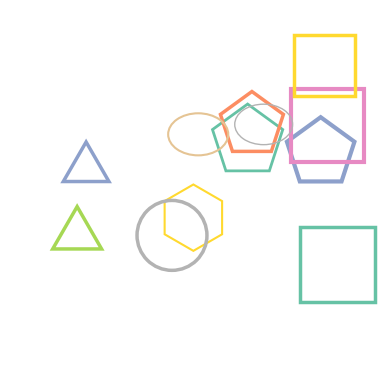[{"shape": "square", "thickness": 2.5, "radius": 0.49, "center": [0.878, 0.313]}, {"shape": "pentagon", "thickness": 2, "radius": 0.48, "center": [0.643, 0.634]}, {"shape": "pentagon", "thickness": 2.5, "radius": 0.43, "center": [0.654, 0.676]}, {"shape": "triangle", "thickness": 2.5, "radius": 0.34, "center": [0.224, 0.563]}, {"shape": "pentagon", "thickness": 3, "radius": 0.46, "center": [0.833, 0.603]}, {"shape": "square", "thickness": 3, "radius": 0.47, "center": [0.852, 0.675]}, {"shape": "triangle", "thickness": 2.5, "radius": 0.37, "center": [0.2, 0.39]}, {"shape": "hexagon", "thickness": 1.5, "radius": 0.43, "center": [0.502, 0.435]}, {"shape": "square", "thickness": 2.5, "radius": 0.39, "center": [0.843, 0.83]}, {"shape": "oval", "thickness": 1.5, "radius": 0.39, "center": [0.515, 0.651]}, {"shape": "oval", "thickness": 1, "radius": 0.38, "center": [0.685, 0.677]}, {"shape": "circle", "thickness": 2.5, "radius": 0.45, "center": [0.447, 0.389]}]